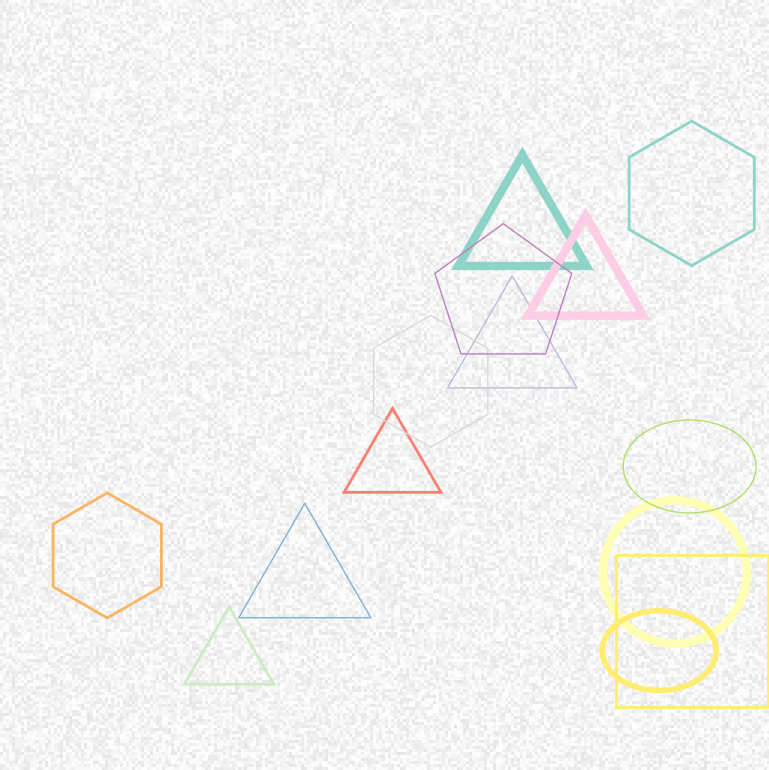[{"shape": "hexagon", "thickness": 1, "radius": 0.47, "center": [0.898, 0.749]}, {"shape": "triangle", "thickness": 3, "radius": 0.48, "center": [0.678, 0.703]}, {"shape": "circle", "thickness": 3, "radius": 0.47, "center": [0.877, 0.257]}, {"shape": "triangle", "thickness": 0.5, "radius": 0.49, "center": [0.665, 0.545]}, {"shape": "triangle", "thickness": 1, "radius": 0.36, "center": [0.51, 0.397]}, {"shape": "triangle", "thickness": 0.5, "radius": 0.5, "center": [0.396, 0.247]}, {"shape": "hexagon", "thickness": 1, "radius": 0.41, "center": [0.139, 0.279]}, {"shape": "oval", "thickness": 0.5, "radius": 0.43, "center": [0.896, 0.394]}, {"shape": "triangle", "thickness": 3, "radius": 0.43, "center": [0.76, 0.633]}, {"shape": "hexagon", "thickness": 0.5, "radius": 0.43, "center": [0.559, 0.505]}, {"shape": "pentagon", "thickness": 0.5, "radius": 0.47, "center": [0.654, 0.616]}, {"shape": "triangle", "thickness": 1, "radius": 0.34, "center": [0.298, 0.145]}, {"shape": "square", "thickness": 1, "radius": 0.49, "center": [0.898, 0.181]}, {"shape": "oval", "thickness": 2, "radius": 0.37, "center": [0.856, 0.155]}]